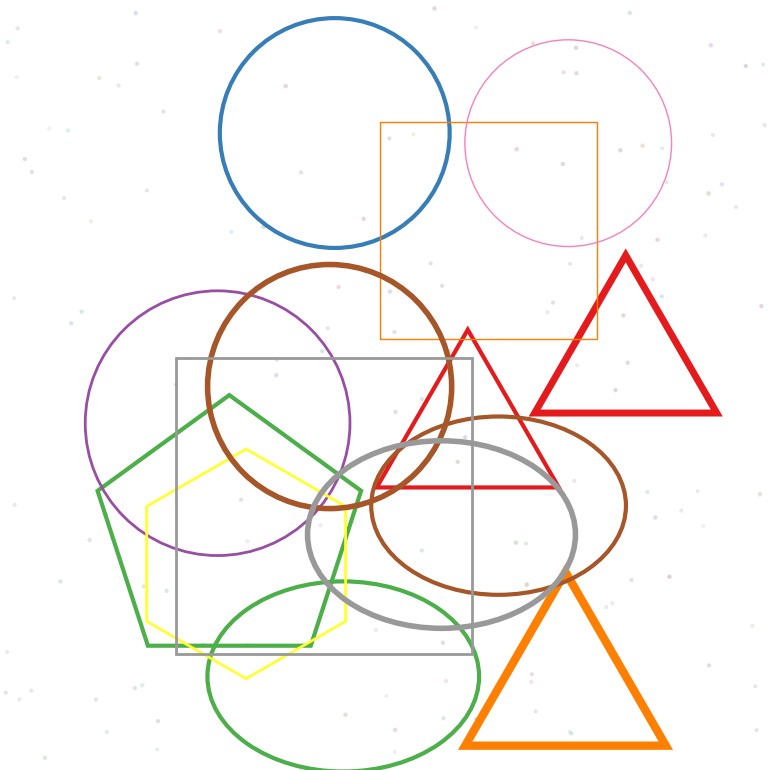[{"shape": "triangle", "thickness": 2.5, "radius": 0.68, "center": [0.813, 0.532]}, {"shape": "triangle", "thickness": 1.5, "radius": 0.68, "center": [0.607, 0.435]}, {"shape": "circle", "thickness": 1.5, "radius": 0.75, "center": [0.435, 0.827]}, {"shape": "pentagon", "thickness": 1.5, "radius": 0.9, "center": [0.298, 0.307]}, {"shape": "oval", "thickness": 1.5, "radius": 0.88, "center": [0.446, 0.121]}, {"shape": "circle", "thickness": 1, "radius": 0.86, "center": [0.283, 0.45]}, {"shape": "square", "thickness": 0.5, "radius": 0.71, "center": [0.634, 0.7]}, {"shape": "triangle", "thickness": 3, "radius": 0.75, "center": [0.734, 0.107]}, {"shape": "hexagon", "thickness": 1, "radius": 0.75, "center": [0.32, 0.268]}, {"shape": "circle", "thickness": 2, "radius": 0.79, "center": [0.428, 0.498]}, {"shape": "oval", "thickness": 1.5, "radius": 0.83, "center": [0.648, 0.343]}, {"shape": "circle", "thickness": 0.5, "radius": 0.67, "center": [0.738, 0.814]}, {"shape": "oval", "thickness": 2, "radius": 0.87, "center": [0.573, 0.306]}, {"shape": "square", "thickness": 1, "radius": 0.96, "center": [0.42, 0.343]}]